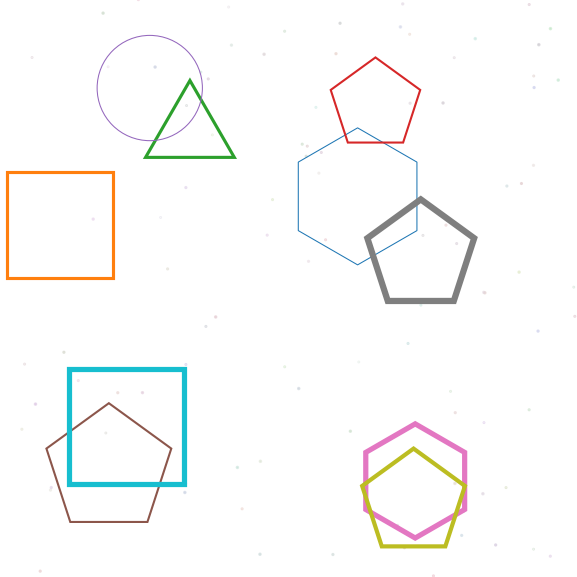[{"shape": "hexagon", "thickness": 0.5, "radius": 0.59, "center": [0.619, 0.659]}, {"shape": "square", "thickness": 1.5, "radius": 0.46, "center": [0.104, 0.609]}, {"shape": "triangle", "thickness": 1.5, "radius": 0.44, "center": [0.329, 0.771]}, {"shape": "pentagon", "thickness": 1, "radius": 0.41, "center": [0.65, 0.818]}, {"shape": "circle", "thickness": 0.5, "radius": 0.46, "center": [0.259, 0.847]}, {"shape": "pentagon", "thickness": 1, "radius": 0.57, "center": [0.188, 0.187]}, {"shape": "hexagon", "thickness": 2.5, "radius": 0.49, "center": [0.719, 0.166]}, {"shape": "pentagon", "thickness": 3, "radius": 0.49, "center": [0.729, 0.557]}, {"shape": "pentagon", "thickness": 2, "radius": 0.47, "center": [0.716, 0.129]}, {"shape": "square", "thickness": 2.5, "radius": 0.5, "center": [0.219, 0.26]}]